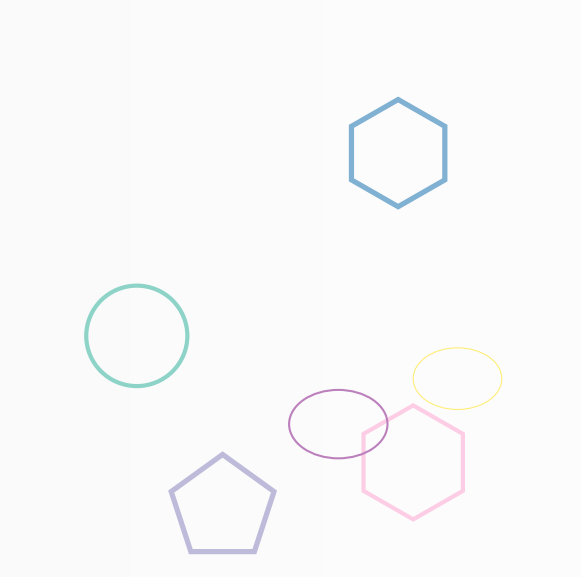[{"shape": "circle", "thickness": 2, "radius": 0.43, "center": [0.235, 0.418]}, {"shape": "pentagon", "thickness": 2.5, "radius": 0.46, "center": [0.383, 0.119]}, {"shape": "hexagon", "thickness": 2.5, "radius": 0.46, "center": [0.685, 0.734]}, {"shape": "hexagon", "thickness": 2, "radius": 0.49, "center": [0.711, 0.198]}, {"shape": "oval", "thickness": 1, "radius": 0.42, "center": [0.582, 0.265]}, {"shape": "oval", "thickness": 0.5, "radius": 0.38, "center": [0.787, 0.343]}]